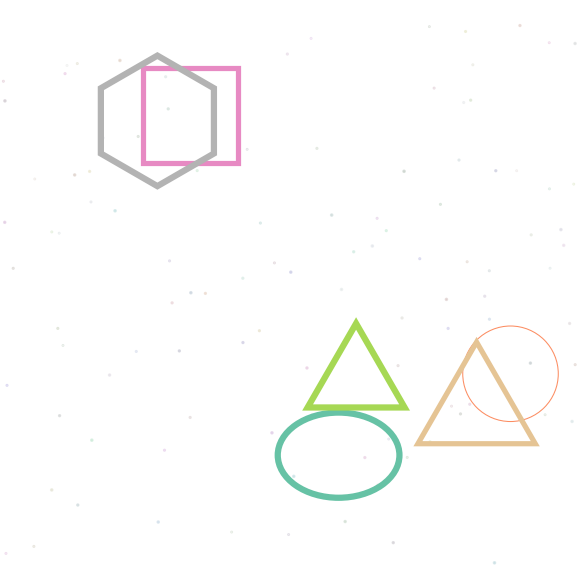[{"shape": "oval", "thickness": 3, "radius": 0.53, "center": [0.586, 0.211]}, {"shape": "circle", "thickness": 0.5, "radius": 0.41, "center": [0.884, 0.352]}, {"shape": "square", "thickness": 2.5, "radius": 0.41, "center": [0.33, 0.799]}, {"shape": "triangle", "thickness": 3, "radius": 0.48, "center": [0.617, 0.342]}, {"shape": "triangle", "thickness": 2.5, "radius": 0.59, "center": [0.825, 0.289]}, {"shape": "hexagon", "thickness": 3, "radius": 0.57, "center": [0.273, 0.79]}]